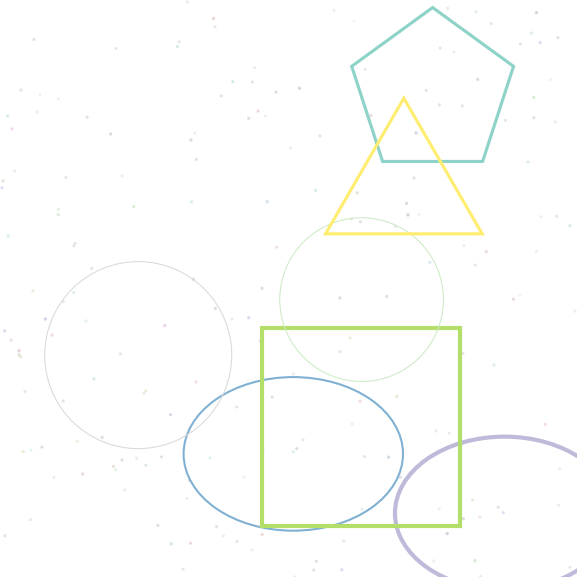[{"shape": "pentagon", "thickness": 1.5, "radius": 0.74, "center": [0.749, 0.839]}, {"shape": "oval", "thickness": 2, "radius": 0.95, "center": [0.874, 0.11]}, {"shape": "oval", "thickness": 1, "radius": 0.95, "center": [0.508, 0.213]}, {"shape": "square", "thickness": 2, "radius": 0.86, "center": [0.624, 0.259]}, {"shape": "circle", "thickness": 0.5, "radius": 0.81, "center": [0.239, 0.384]}, {"shape": "circle", "thickness": 0.5, "radius": 0.71, "center": [0.626, 0.48]}, {"shape": "triangle", "thickness": 1.5, "radius": 0.78, "center": [0.699, 0.673]}]